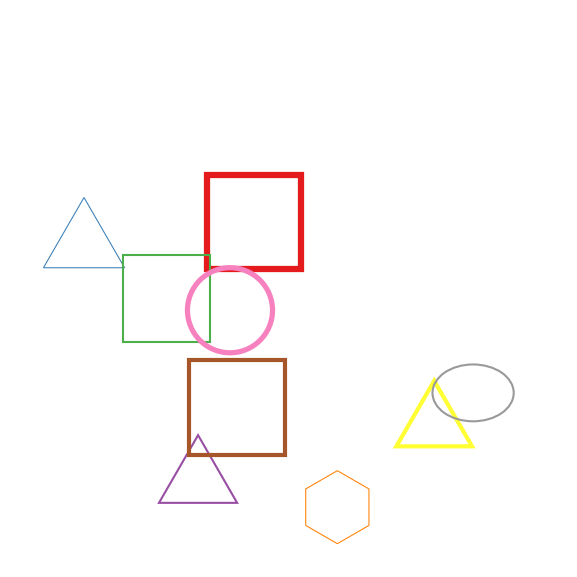[{"shape": "square", "thickness": 3, "radius": 0.41, "center": [0.44, 0.614]}, {"shape": "triangle", "thickness": 0.5, "radius": 0.41, "center": [0.145, 0.576]}, {"shape": "square", "thickness": 1, "radius": 0.38, "center": [0.288, 0.482]}, {"shape": "triangle", "thickness": 1, "radius": 0.39, "center": [0.343, 0.167]}, {"shape": "hexagon", "thickness": 0.5, "radius": 0.32, "center": [0.584, 0.121]}, {"shape": "triangle", "thickness": 2, "radius": 0.38, "center": [0.752, 0.264]}, {"shape": "square", "thickness": 2, "radius": 0.41, "center": [0.411, 0.294]}, {"shape": "circle", "thickness": 2.5, "radius": 0.37, "center": [0.398, 0.462]}, {"shape": "oval", "thickness": 1, "radius": 0.35, "center": [0.819, 0.319]}]